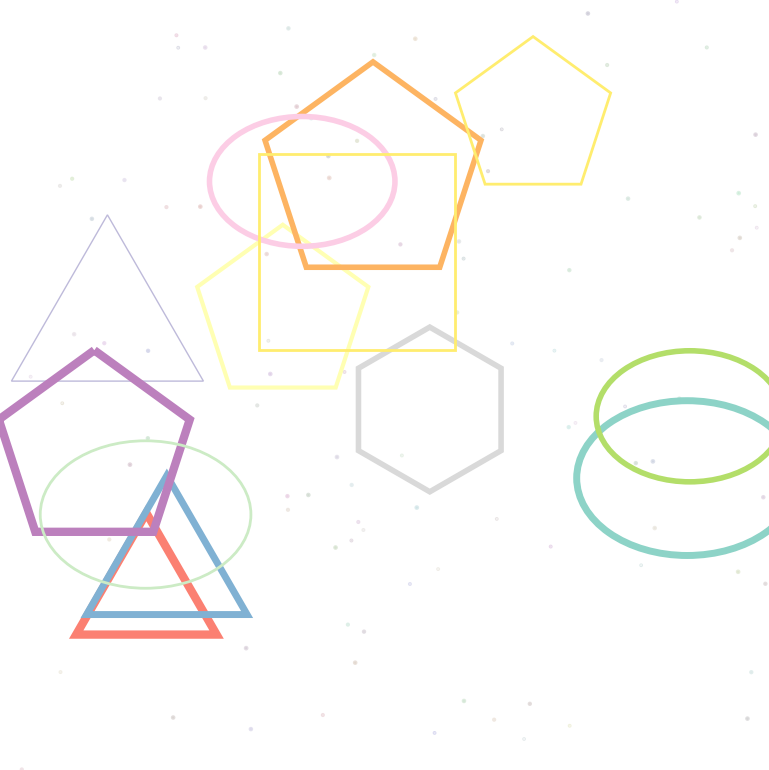[{"shape": "oval", "thickness": 2.5, "radius": 0.72, "center": [0.893, 0.379]}, {"shape": "pentagon", "thickness": 1.5, "radius": 0.58, "center": [0.367, 0.591]}, {"shape": "triangle", "thickness": 0.5, "radius": 0.72, "center": [0.14, 0.577]}, {"shape": "triangle", "thickness": 3, "radius": 0.53, "center": [0.19, 0.229]}, {"shape": "triangle", "thickness": 2.5, "radius": 0.6, "center": [0.217, 0.262]}, {"shape": "pentagon", "thickness": 2, "radius": 0.74, "center": [0.484, 0.772]}, {"shape": "oval", "thickness": 2, "radius": 0.61, "center": [0.896, 0.459]}, {"shape": "oval", "thickness": 2, "radius": 0.6, "center": [0.392, 0.764]}, {"shape": "hexagon", "thickness": 2, "radius": 0.53, "center": [0.558, 0.468]}, {"shape": "pentagon", "thickness": 3, "radius": 0.65, "center": [0.122, 0.415]}, {"shape": "oval", "thickness": 1, "radius": 0.68, "center": [0.189, 0.332]}, {"shape": "square", "thickness": 1, "radius": 0.64, "center": [0.464, 0.673]}, {"shape": "pentagon", "thickness": 1, "radius": 0.53, "center": [0.692, 0.847]}]